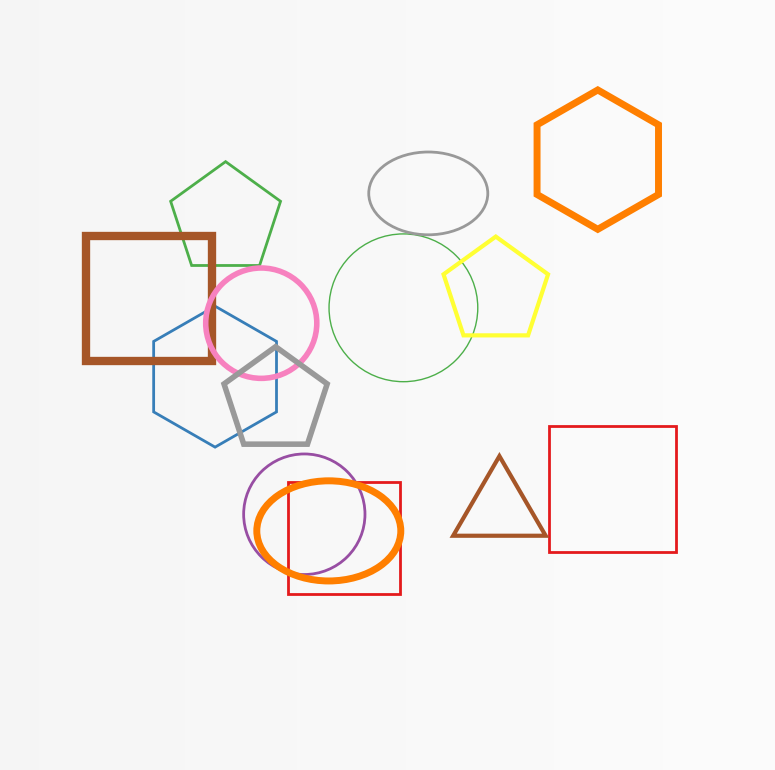[{"shape": "square", "thickness": 1, "radius": 0.41, "center": [0.791, 0.365]}, {"shape": "square", "thickness": 1, "radius": 0.36, "center": [0.444, 0.301]}, {"shape": "hexagon", "thickness": 1, "radius": 0.46, "center": [0.278, 0.511]}, {"shape": "circle", "thickness": 0.5, "radius": 0.48, "center": [0.521, 0.6]}, {"shape": "pentagon", "thickness": 1, "radius": 0.37, "center": [0.291, 0.716]}, {"shape": "circle", "thickness": 1, "radius": 0.39, "center": [0.393, 0.332]}, {"shape": "hexagon", "thickness": 2.5, "radius": 0.45, "center": [0.771, 0.793]}, {"shape": "oval", "thickness": 2.5, "radius": 0.46, "center": [0.424, 0.311]}, {"shape": "pentagon", "thickness": 1.5, "radius": 0.35, "center": [0.64, 0.622]}, {"shape": "triangle", "thickness": 1.5, "radius": 0.34, "center": [0.644, 0.339]}, {"shape": "square", "thickness": 3, "radius": 0.4, "center": [0.192, 0.612]}, {"shape": "circle", "thickness": 2, "radius": 0.36, "center": [0.337, 0.58]}, {"shape": "oval", "thickness": 1, "radius": 0.38, "center": [0.553, 0.749]}, {"shape": "pentagon", "thickness": 2, "radius": 0.35, "center": [0.356, 0.48]}]